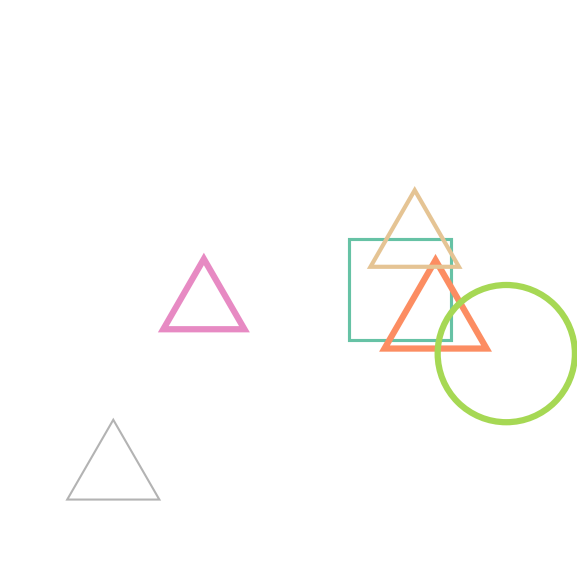[{"shape": "square", "thickness": 1.5, "radius": 0.44, "center": [0.693, 0.498]}, {"shape": "triangle", "thickness": 3, "radius": 0.51, "center": [0.754, 0.447]}, {"shape": "triangle", "thickness": 3, "radius": 0.41, "center": [0.353, 0.47]}, {"shape": "circle", "thickness": 3, "radius": 0.59, "center": [0.877, 0.387]}, {"shape": "triangle", "thickness": 2, "radius": 0.44, "center": [0.718, 0.581]}, {"shape": "triangle", "thickness": 1, "radius": 0.46, "center": [0.196, 0.18]}]